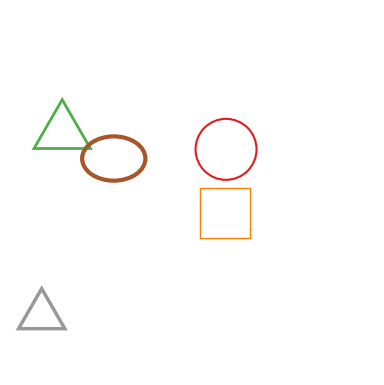[{"shape": "circle", "thickness": 1.5, "radius": 0.4, "center": [0.587, 0.612]}, {"shape": "triangle", "thickness": 2, "radius": 0.42, "center": [0.162, 0.657]}, {"shape": "square", "thickness": 1, "radius": 0.33, "center": [0.584, 0.447]}, {"shape": "oval", "thickness": 3, "radius": 0.41, "center": [0.295, 0.588]}, {"shape": "triangle", "thickness": 2.5, "radius": 0.35, "center": [0.108, 0.181]}]